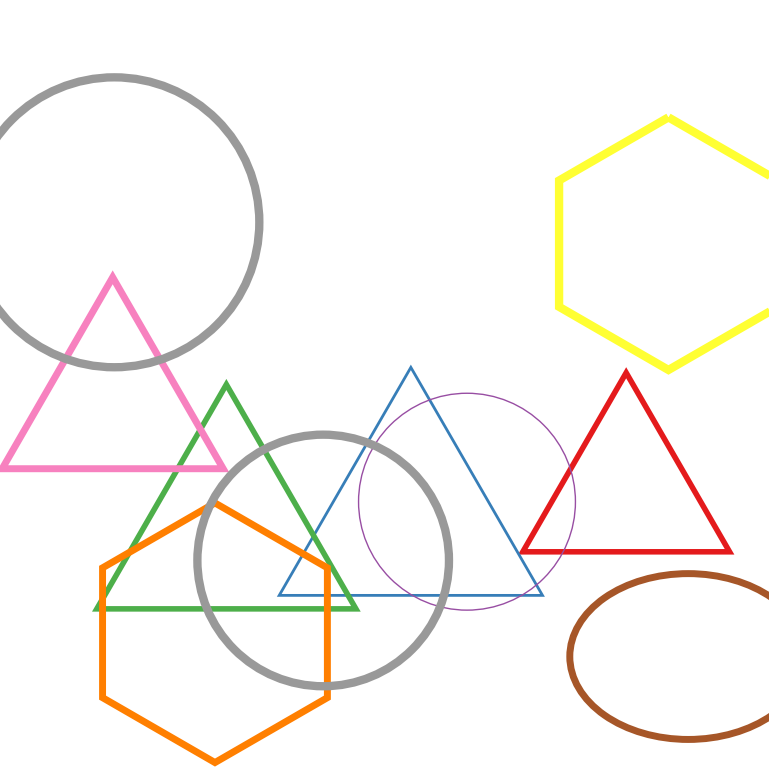[{"shape": "triangle", "thickness": 2, "radius": 0.78, "center": [0.813, 0.361]}, {"shape": "triangle", "thickness": 1, "radius": 0.99, "center": [0.534, 0.325]}, {"shape": "triangle", "thickness": 2, "radius": 0.97, "center": [0.294, 0.306]}, {"shape": "circle", "thickness": 0.5, "radius": 0.7, "center": [0.606, 0.348]}, {"shape": "hexagon", "thickness": 2.5, "radius": 0.84, "center": [0.279, 0.178]}, {"shape": "hexagon", "thickness": 3, "radius": 0.82, "center": [0.868, 0.684]}, {"shape": "oval", "thickness": 2.5, "radius": 0.77, "center": [0.894, 0.147]}, {"shape": "triangle", "thickness": 2.5, "radius": 0.83, "center": [0.146, 0.474]}, {"shape": "circle", "thickness": 3, "radius": 0.94, "center": [0.149, 0.711]}, {"shape": "circle", "thickness": 3, "radius": 0.82, "center": [0.42, 0.272]}]